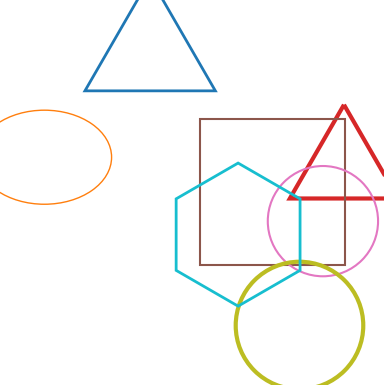[{"shape": "triangle", "thickness": 2, "radius": 0.98, "center": [0.39, 0.862]}, {"shape": "oval", "thickness": 1, "radius": 0.87, "center": [0.115, 0.592]}, {"shape": "triangle", "thickness": 3, "radius": 0.81, "center": [0.893, 0.566]}, {"shape": "square", "thickness": 1.5, "radius": 0.95, "center": [0.708, 0.501]}, {"shape": "circle", "thickness": 1.5, "radius": 0.72, "center": [0.839, 0.426]}, {"shape": "circle", "thickness": 3, "radius": 0.83, "center": [0.778, 0.155]}, {"shape": "hexagon", "thickness": 2, "radius": 0.93, "center": [0.618, 0.391]}]